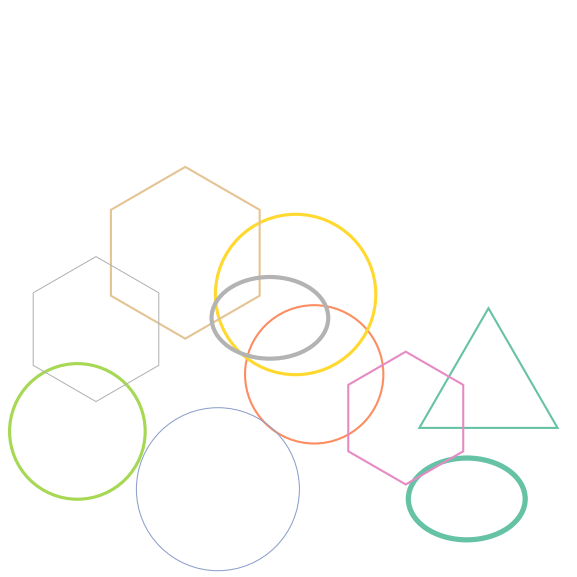[{"shape": "oval", "thickness": 2.5, "radius": 0.51, "center": [0.808, 0.135]}, {"shape": "triangle", "thickness": 1, "radius": 0.69, "center": [0.846, 0.327]}, {"shape": "circle", "thickness": 1, "radius": 0.6, "center": [0.544, 0.351]}, {"shape": "circle", "thickness": 0.5, "radius": 0.71, "center": [0.377, 0.152]}, {"shape": "hexagon", "thickness": 1, "radius": 0.57, "center": [0.703, 0.275]}, {"shape": "circle", "thickness": 1.5, "radius": 0.59, "center": [0.134, 0.252]}, {"shape": "circle", "thickness": 1.5, "radius": 0.69, "center": [0.512, 0.489]}, {"shape": "hexagon", "thickness": 1, "radius": 0.74, "center": [0.321, 0.561]}, {"shape": "oval", "thickness": 2, "radius": 0.51, "center": [0.467, 0.449]}, {"shape": "hexagon", "thickness": 0.5, "radius": 0.63, "center": [0.166, 0.429]}]